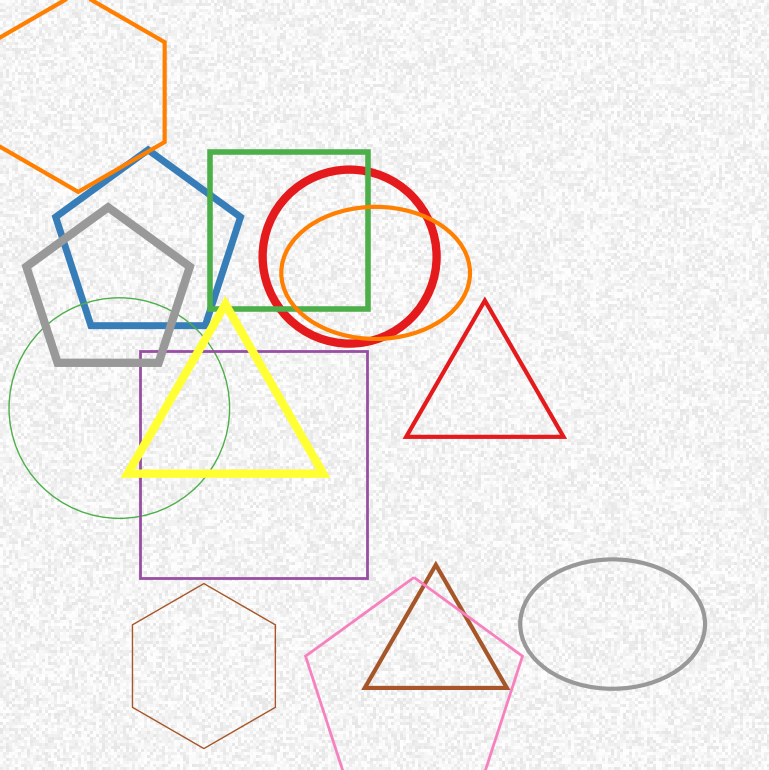[{"shape": "triangle", "thickness": 1.5, "radius": 0.59, "center": [0.63, 0.492]}, {"shape": "circle", "thickness": 3, "radius": 0.56, "center": [0.454, 0.667]}, {"shape": "pentagon", "thickness": 2.5, "radius": 0.63, "center": [0.192, 0.679]}, {"shape": "circle", "thickness": 0.5, "radius": 0.72, "center": [0.155, 0.47]}, {"shape": "square", "thickness": 2, "radius": 0.51, "center": [0.375, 0.701]}, {"shape": "square", "thickness": 1, "radius": 0.74, "center": [0.329, 0.397]}, {"shape": "hexagon", "thickness": 1.5, "radius": 0.65, "center": [0.102, 0.88]}, {"shape": "oval", "thickness": 1.5, "radius": 0.61, "center": [0.488, 0.646]}, {"shape": "triangle", "thickness": 3, "radius": 0.73, "center": [0.293, 0.458]}, {"shape": "triangle", "thickness": 1.5, "radius": 0.53, "center": [0.566, 0.16]}, {"shape": "hexagon", "thickness": 0.5, "radius": 0.54, "center": [0.265, 0.135]}, {"shape": "pentagon", "thickness": 1, "radius": 0.74, "center": [0.538, 0.102]}, {"shape": "pentagon", "thickness": 3, "radius": 0.56, "center": [0.14, 0.619]}, {"shape": "oval", "thickness": 1.5, "radius": 0.6, "center": [0.796, 0.19]}]